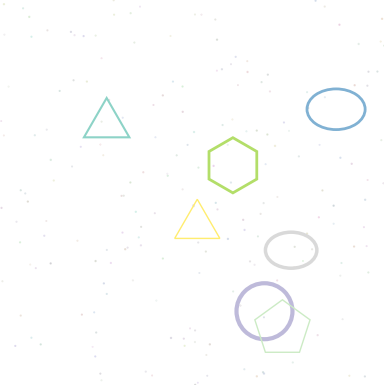[{"shape": "triangle", "thickness": 1.5, "radius": 0.34, "center": [0.277, 0.677]}, {"shape": "circle", "thickness": 3, "radius": 0.36, "center": [0.687, 0.192]}, {"shape": "oval", "thickness": 2, "radius": 0.38, "center": [0.873, 0.716]}, {"shape": "hexagon", "thickness": 2, "radius": 0.36, "center": [0.605, 0.571]}, {"shape": "oval", "thickness": 2.5, "radius": 0.33, "center": [0.756, 0.35]}, {"shape": "pentagon", "thickness": 1, "radius": 0.38, "center": [0.734, 0.146]}, {"shape": "triangle", "thickness": 1, "radius": 0.34, "center": [0.512, 0.415]}]